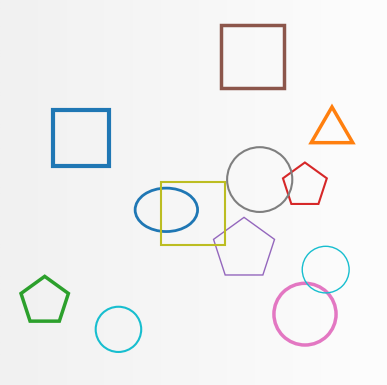[{"shape": "oval", "thickness": 2, "radius": 0.4, "center": [0.429, 0.455]}, {"shape": "square", "thickness": 3, "radius": 0.36, "center": [0.21, 0.642]}, {"shape": "triangle", "thickness": 2.5, "radius": 0.31, "center": [0.857, 0.66]}, {"shape": "pentagon", "thickness": 2.5, "radius": 0.32, "center": [0.115, 0.218]}, {"shape": "pentagon", "thickness": 1.5, "radius": 0.3, "center": [0.787, 0.518]}, {"shape": "pentagon", "thickness": 1, "radius": 0.41, "center": [0.63, 0.353]}, {"shape": "square", "thickness": 2.5, "radius": 0.41, "center": [0.652, 0.853]}, {"shape": "circle", "thickness": 2.5, "radius": 0.4, "center": [0.787, 0.184]}, {"shape": "circle", "thickness": 1.5, "radius": 0.42, "center": [0.67, 0.534]}, {"shape": "square", "thickness": 1.5, "radius": 0.41, "center": [0.499, 0.446]}, {"shape": "circle", "thickness": 1, "radius": 0.3, "center": [0.84, 0.3]}, {"shape": "circle", "thickness": 1.5, "radius": 0.29, "center": [0.306, 0.145]}]